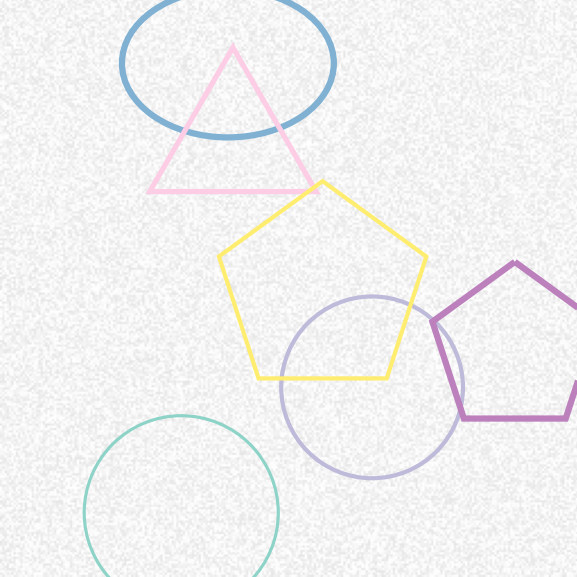[{"shape": "circle", "thickness": 1.5, "radius": 0.84, "center": [0.314, 0.111]}, {"shape": "circle", "thickness": 2, "radius": 0.79, "center": [0.644, 0.328]}, {"shape": "oval", "thickness": 3, "radius": 0.92, "center": [0.395, 0.89]}, {"shape": "triangle", "thickness": 2.5, "radius": 0.83, "center": [0.403, 0.751]}, {"shape": "pentagon", "thickness": 3, "radius": 0.75, "center": [0.891, 0.396]}, {"shape": "pentagon", "thickness": 2, "radius": 0.94, "center": [0.559, 0.497]}]